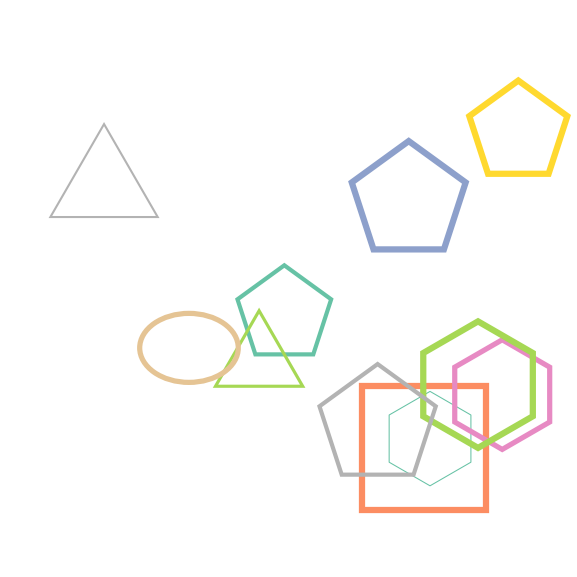[{"shape": "pentagon", "thickness": 2, "radius": 0.43, "center": [0.492, 0.454]}, {"shape": "hexagon", "thickness": 0.5, "radius": 0.41, "center": [0.745, 0.24]}, {"shape": "square", "thickness": 3, "radius": 0.54, "center": [0.734, 0.223]}, {"shape": "pentagon", "thickness": 3, "radius": 0.52, "center": [0.708, 0.651]}, {"shape": "hexagon", "thickness": 2.5, "radius": 0.47, "center": [0.87, 0.316]}, {"shape": "triangle", "thickness": 1.5, "radius": 0.44, "center": [0.449, 0.374]}, {"shape": "hexagon", "thickness": 3, "radius": 0.55, "center": [0.828, 0.333]}, {"shape": "pentagon", "thickness": 3, "radius": 0.45, "center": [0.898, 0.77]}, {"shape": "oval", "thickness": 2.5, "radius": 0.43, "center": [0.327, 0.397]}, {"shape": "pentagon", "thickness": 2, "radius": 0.53, "center": [0.654, 0.263]}, {"shape": "triangle", "thickness": 1, "radius": 0.54, "center": [0.18, 0.677]}]